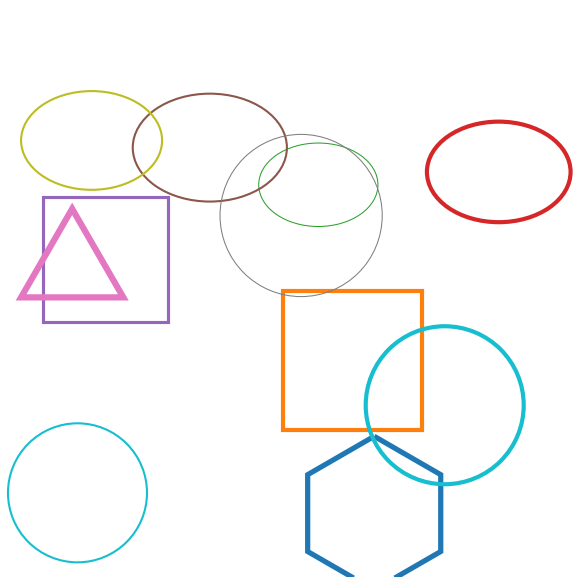[{"shape": "hexagon", "thickness": 2.5, "radius": 0.67, "center": [0.648, 0.111]}, {"shape": "square", "thickness": 2, "radius": 0.6, "center": [0.61, 0.375]}, {"shape": "oval", "thickness": 0.5, "radius": 0.52, "center": [0.551, 0.679]}, {"shape": "oval", "thickness": 2, "radius": 0.62, "center": [0.864, 0.701]}, {"shape": "square", "thickness": 1.5, "radius": 0.54, "center": [0.183, 0.549]}, {"shape": "oval", "thickness": 1, "radius": 0.67, "center": [0.363, 0.744]}, {"shape": "triangle", "thickness": 3, "radius": 0.51, "center": [0.125, 0.535]}, {"shape": "circle", "thickness": 0.5, "radius": 0.7, "center": [0.521, 0.626]}, {"shape": "oval", "thickness": 1, "radius": 0.61, "center": [0.159, 0.756]}, {"shape": "circle", "thickness": 2, "radius": 0.68, "center": [0.77, 0.297]}, {"shape": "circle", "thickness": 1, "radius": 0.6, "center": [0.134, 0.146]}]